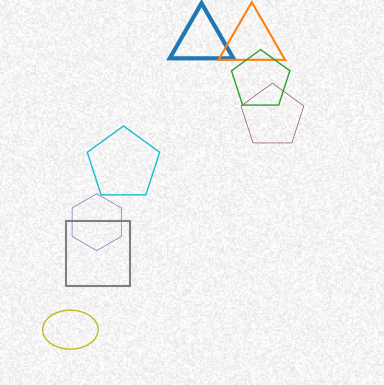[{"shape": "triangle", "thickness": 3, "radius": 0.48, "center": [0.524, 0.896]}, {"shape": "triangle", "thickness": 1.5, "radius": 0.5, "center": [0.654, 0.894]}, {"shape": "pentagon", "thickness": 1, "radius": 0.4, "center": [0.677, 0.792]}, {"shape": "hexagon", "thickness": 0.5, "radius": 0.37, "center": [0.251, 0.423]}, {"shape": "pentagon", "thickness": 0.5, "radius": 0.43, "center": [0.708, 0.698]}, {"shape": "square", "thickness": 1.5, "radius": 0.42, "center": [0.254, 0.342]}, {"shape": "oval", "thickness": 1, "radius": 0.36, "center": [0.183, 0.144]}, {"shape": "pentagon", "thickness": 1, "radius": 0.49, "center": [0.321, 0.574]}]